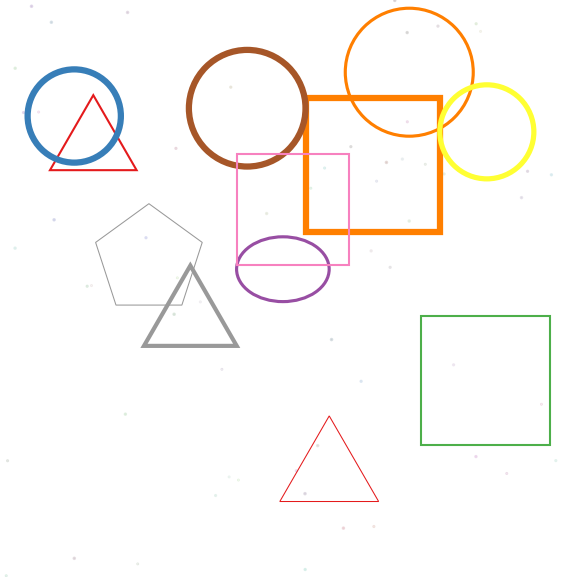[{"shape": "triangle", "thickness": 0.5, "radius": 0.49, "center": [0.57, 0.18]}, {"shape": "triangle", "thickness": 1, "radius": 0.43, "center": [0.162, 0.748]}, {"shape": "circle", "thickness": 3, "radius": 0.4, "center": [0.129, 0.798]}, {"shape": "square", "thickness": 1, "radius": 0.56, "center": [0.84, 0.341]}, {"shape": "oval", "thickness": 1.5, "radius": 0.4, "center": [0.49, 0.533]}, {"shape": "square", "thickness": 3, "radius": 0.58, "center": [0.646, 0.713]}, {"shape": "circle", "thickness": 1.5, "radius": 0.55, "center": [0.709, 0.874]}, {"shape": "circle", "thickness": 2.5, "radius": 0.41, "center": [0.843, 0.771]}, {"shape": "circle", "thickness": 3, "radius": 0.5, "center": [0.428, 0.812]}, {"shape": "square", "thickness": 1, "radius": 0.48, "center": [0.507, 0.637]}, {"shape": "pentagon", "thickness": 0.5, "radius": 0.49, "center": [0.258, 0.549]}, {"shape": "triangle", "thickness": 2, "radius": 0.46, "center": [0.33, 0.447]}]